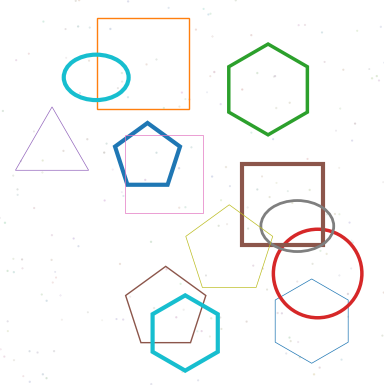[{"shape": "pentagon", "thickness": 3, "radius": 0.44, "center": [0.383, 0.592]}, {"shape": "hexagon", "thickness": 0.5, "radius": 0.55, "center": [0.81, 0.166]}, {"shape": "square", "thickness": 1, "radius": 0.59, "center": [0.371, 0.835]}, {"shape": "hexagon", "thickness": 2.5, "radius": 0.59, "center": [0.696, 0.768]}, {"shape": "circle", "thickness": 2.5, "radius": 0.57, "center": [0.825, 0.29]}, {"shape": "triangle", "thickness": 0.5, "radius": 0.55, "center": [0.135, 0.613]}, {"shape": "pentagon", "thickness": 1, "radius": 0.55, "center": [0.43, 0.199]}, {"shape": "square", "thickness": 3, "radius": 0.53, "center": [0.734, 0.47]}, {"shape": "square", "thickness": 0.5, "radius": 0.51, "center": [0.425, 0.548]}, {"shape": "oval", "thickness": 2, "radius": 0.47, "center": [0.772, 0.413]}, {"shape": "pentagon", "thickness": 0.5, "radius": 0.59, "center": [0.595, 0.349]}, {"shape": "hexagon", "thickness": 3, "radius": 0.49, "center": [0.481, 0.135]}, {"shape": "oval", "thickness": 3, "radius": 0.42, "center": [0.25, 0.799]}]